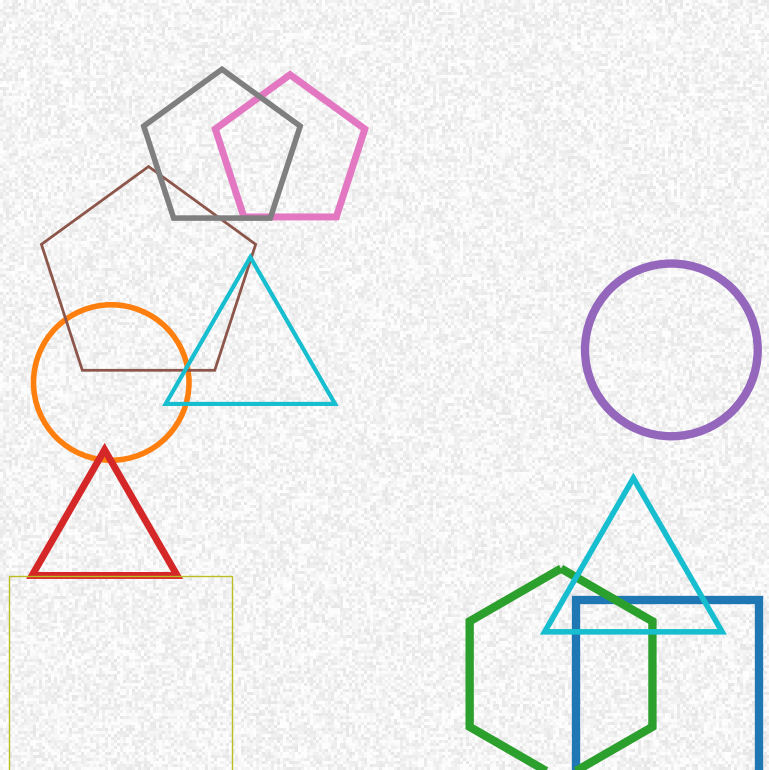[{"shape": "square", "thickness": 3, "radius": 0.59, "center": [0.867, 0.101]}, {"shape": "circle", "thickness": 2, "radius": 0.5, "center": [0.144, 0.503]}, {"shape": "hexagon", "thickness": 3, "radius": 0.69, "center": [0.729, 0.125]}, {"shape": "triangle", "thickness": 2.5, "radius": 0.54, "center": [0.136, 0.307]}, {"shape": "circle", "thickness": 3, "radius": 0.56, "center": [0.872, 0.546]}, {"shape": "pentagon", "thickness": 1, "radius": 0.73, "center": [0.193, 0.637]}, {"shape": "pentagon", "thickness": 2.5, "radius": 0.51, "center": [0.377, 0.801]}, {"shape": "pentagon", "thickness": 2, "radius": 0.53, "center": [0.288, 0.803]}, {"shape": "square", "thickness": 0.5, "radius": 0.72, "center": [0.157, 0.107]}, {"shape": "triangle", "thickness": 1.5, "radius": 0.64, "center": [0.325, 0.539]}, {"shape": "triangle", "thickness": 2, "radius": 0.67, "center": [0.823, 0.246]}]